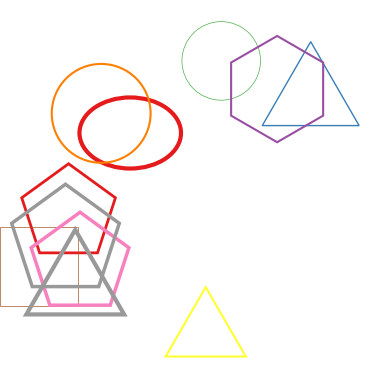[{"shape": "oval", "thickness": 3, "radius": 0.66, "center": [0.338, 0.655]}, {"shape": "pentagon", "thickness": 2, "radius": 0.64, "center": [0.178, 0.447]}, {"shape": "triangle", "thickness": 1, "radius": 0.73, "center": [0.807, 0.746]}, {"shape": "circle", "thickness": 0.5, "radius": 0.51, "center": [0.575, 0.842]}, {"shape": "hexagon", "thickness": 1.5, "radius": 0.69, "center": [0.72, 0.769]}, {"shape": "circle", "thickness": 1.5, "radius": 0.64, "center": [0.263, 0.706]}, {"shape": "triangle", "thickness": 1.5, "radius": 0.6, "center": [0.534, 0.134]}, {"shape": "square", "thickness": 0.5, "radius": 0.51, "center": [0.101, 0.307]}, {"shape": "pentagon", "thickness": 2.5, "radius": 0.67, "center": [0.208, 0.315]}, {"shape": "triangle", "thickness": 3, "radius": 0.73, "center": [0.195, 0.257]}, {"shape": "pentagon", "thickness": 2.5, "radius": 0.73, "center": [0.17, 0.374]}]